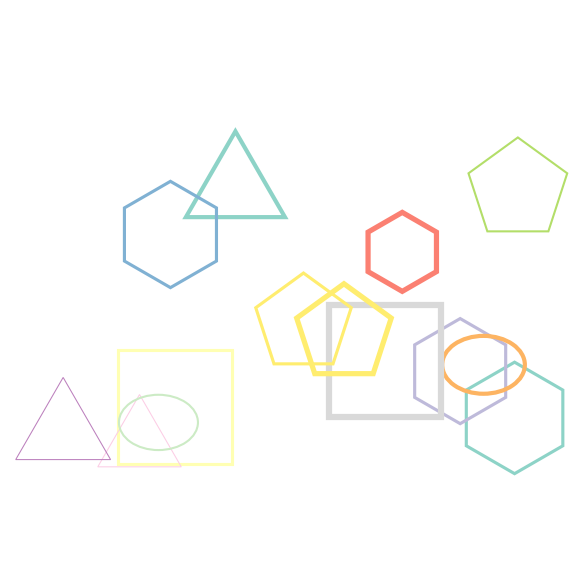[{"shape": "hexagon", "thickness": 1.5, "radius": 0.48, "center": [0.891, 0.275]}, {"shape": "triangle", "thickness": 2, "radius": 0.5, "center": [0.408, 0.673]}, {"shape": "square", "thickness": 1.5, "radius": 0.49, "center": [0.303, 0.294]}, {"shape": "hexagon", "thickness": 1.5, "radius": 0.45, "center": [0.797, 0.357]}, {"shape": "hexagon", "thickness": 2.5, "radius": 0.34, "center": [0.697, 0.563]}, {"shape": "hexagon", "thickness": 1.5, "radius": 0.46, "center": [0.295, 0.593]}, {"shape": "oval", "thickness": 2, "radius": 0.36, "center": [0.837, 0.367]}, {"shape": "pentagon", "thickness": 1, "radius": 0.45, "center": [0.897, 0.671]}, {"shape": "triangle", "thickness": 0.5, "radius": 0.42, "center": [0.242, 0.233]}, {"shape": "square", "thickness": 3, "radius": 0.48, "center": [0.667, 0.374]}, {"shape": "triangle", "thickness": 0.5, "radius": 0.47, "center": [0.109, 0.251]}, {"shape": "oval", "thickness": 1, "radius": 0.34, "center": [0.274, 0.268]}, {"shape": "pentagon", "thickness": 2.5, "radius": 0.43, "center": [0.596, 0.422]}, {"shape": "pentagon", "thickness": 1.5, "radius": 0.43, "center": [0.526, 0.439]}]